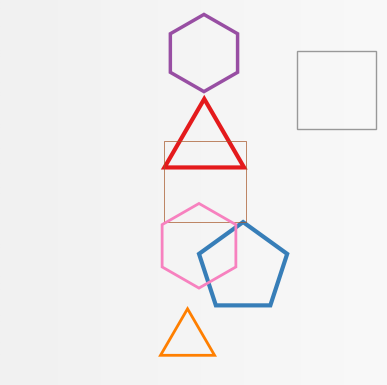[{"shape": "triangle", "thickness": 3, "radius": 0.59, "center": [0.527, 0.624]}, {"shape": "pentagon", "thickness": 3, "radius": 0.6, "center": [0.627, 0.304]}, {"shape": "hexagon", "thickness": 2.5, "radius": 0.5, "center": [0.526, 0.862]}, {"shape": "triangle", "thickness": 2, "radius": 0.4, "center": [0.484, 0.117]}, {"shape": "square", "thickness": 0.5, "radius": 0.53, "center": [0.529, 0.528]}, {"shape": "hexagon", "thickness": 2, "radius": 0.55, "center": [0.514, 0.362]}, {"shape": "square", "thickness": 1, "radius": 0.51, "center": [0.868, 0.766]}]